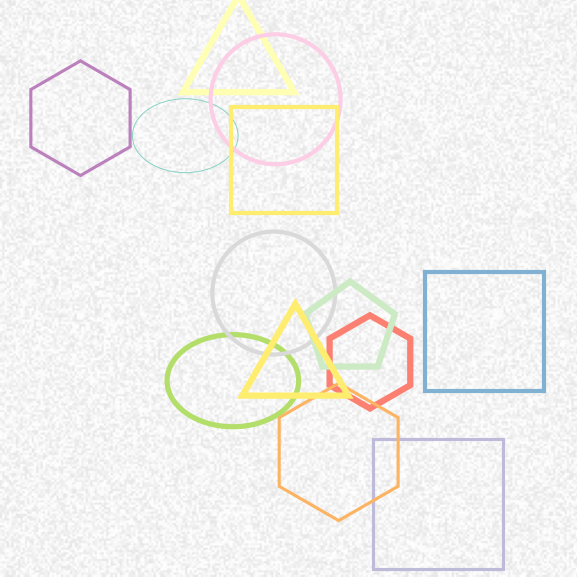[{"shape": "oval", "thickness": 0.5, "radius": 0.46, "center": [0.321, 0.764]}, {"shape": "triangle", "thickness": 3, "radius": 0.56, "center": [0.413, 0.895]}, {"shape": "square", "thickness": 1.5, "radius": 0.56, "center": [0.759, 0.127]}, {"shape": "hexagon", "thickness": 3, "radius": 0.4, "center": [0.641, 0.373]}, {"shape": "square", "thickness": 2, "radius": 0.51, "center": [0.839, 0.425]}, {"shape": "hexagon", "thickness": 1.5, "radius": 0.59, "center": [0.586, 0.217]}, {"shape": "oval", "thickness": 2.5, "radius": 0.57, "center": [0.403, 0.34]}, {"shape": "circle", "thickness": 2, "radius": 0.56, "center": [0.477, 0.827]}, {"shape": "circle", "thickness": 2, "radius": 0.53, "center": [0.474, 0.492]}, {"shape": "hexagon", "thickness": 1.5, "radius": 0.5, "center": [0.139, 0.794]}, {"shape": "pentagon", "thickness": 3, "radius": 0.41, "center": [0.606, 0.43]}, {"shape": "square", "thickness": 2, "radius": 0.46, "center": [0.492, 0.722]}, {"shape": "triangle", "thickness": 3, "radius": 0.53, "center": [0.511, 0.367]}]